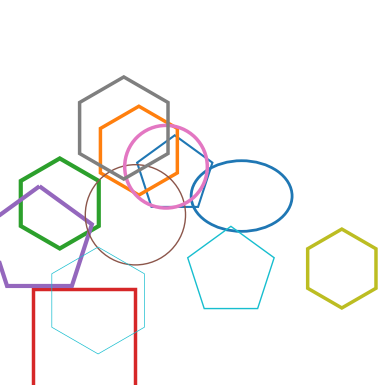[{"shape": "pentagon", "thickness": 1.5, "radius": 0.51, "center": [0.454, 0.546]}, {"shape": "oval", "thickness": 2, "radius": 0.66, "center": [0.628, 0.491]}, {"shape": "hexagon", "thickness": 2.5, "radius": 0.58, "center": [0.361, 0.609]}, {"shape": "hexagon", "thickness": 3, "radius": 0.58, "center": [0.155, 0.472]}, {"shape": "square", "thickness": 2.5, "radius": 0.66, "center": [0.218, 0.119]}, {"shape": "pentagon", "thickness": 3, "radius": 0.72, "center": [0.103, 0.373]}, {"shape": "circle", "thickness": 1, "radius": 0.65, "center": [0.352, 0.442]}, {"shape": "circle", "thickness": 2.5, "radius": 0.54, "center": [0.431, 0.567]}, {"shape": "hexagon", "thickness": 2.5, "radius": 0.66, "center": [0.322, 0.668]}, {"shape": "hexagon", "thickness": 2.5, "radius": 0.51, "center": [0.888, 0.303]}, {"shape": "pentagon", "thickness": 1, "radius": 0.59, "center": [0.6, 0.294]}, {"shape": "hexagon", "thickness": 0.5, "radius": 0.69, "center": [0.255, 0.22]}]